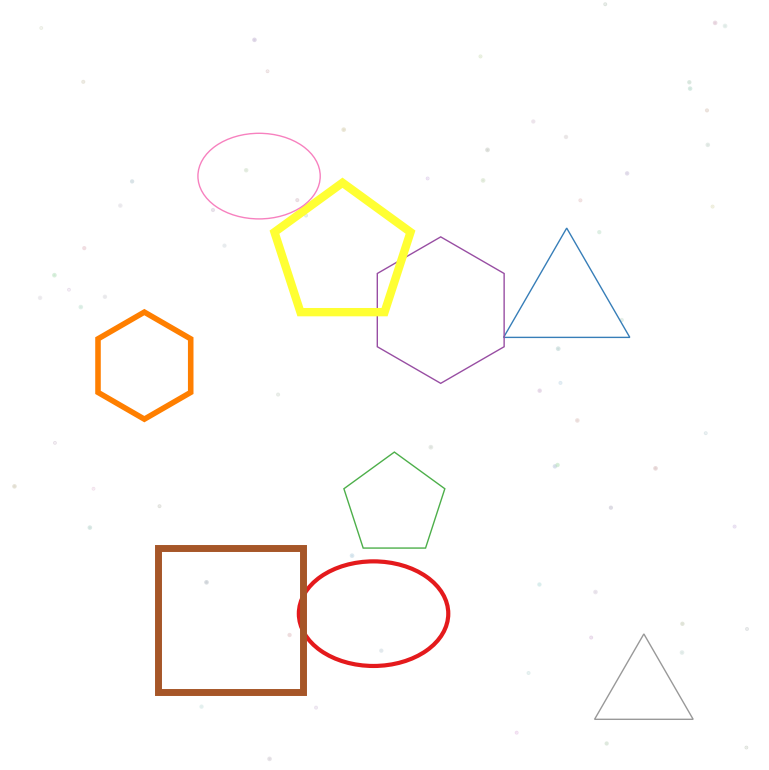[{"shape": "oval", "thickness": 1.5, "radius": 0.49, "center": [0.485, 0.203]}, {"shape": "triangle", "thickness": 0.5, "radius": 0.47, "center": [0.736, 0.609]}, {"shape": "pentagon", "thickness": 0.5, "radius": 0.34, "center": [0.512, 0.344]}, {"shape": "hexagon", "thickness": 0.5, "radius": 0.48, "center": [0.572, 0.597]}, {"shape": "hexagon", "thickness": 2, "radius": 0.35, "center": [0.187, 0.525]}, {"shape": "pentagon", "thickness": 3, "radius": 0.46, "center": [0.445, 0.67]}, {"shape": "square", "thickness": 2.5, "radius": 0.47, "center": [0.299, 0.195]}, {"shape": "oval", "thickness": 0.5, "radius": 0.4, "center": [0.336, 0.771]}, {"shape": "triangle", "thickness": 0.5, "radius": 0.37, "center": [0.836, 0.103]}]